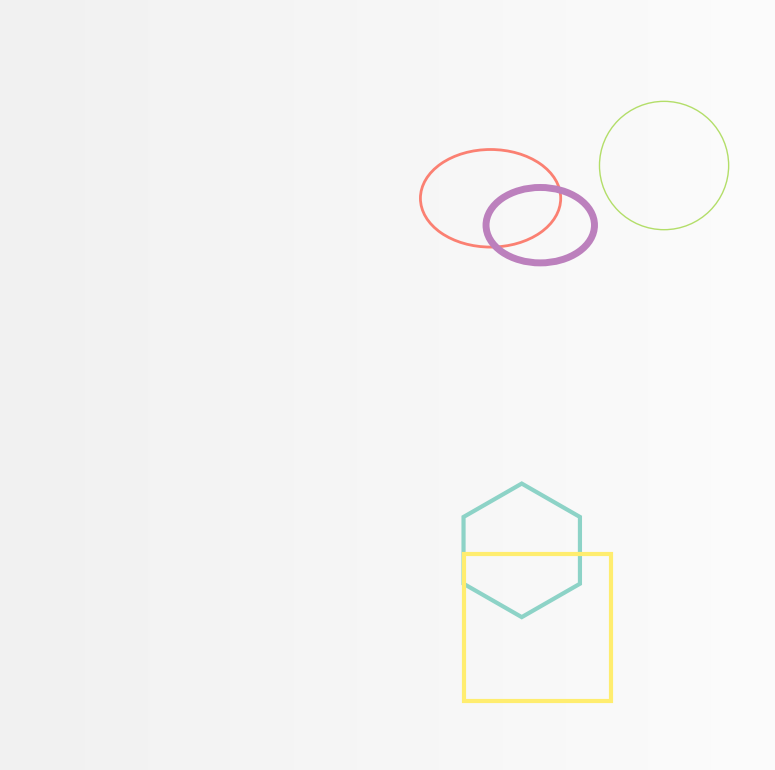[{"shape": "hexagon", "thickness": 1.5, "radius": 0.43, "center": [0.673, 0.285]}, {"shape": "oval", "thickness": 1, "radius": 0.45, "center": [0.633, 0.742]}, {"shape": "circle", "thickness": 0.5, "radius": 0.42, "center": [0.857, 0.785]}, {"shape": "oval", "thickness": 2.5, "radius": 0.35, "center": [0.697, 0.708]}, {"shape": "square", "thickness": 1.5, "radius": 0.48, "center": [0.694, 0.185]}]